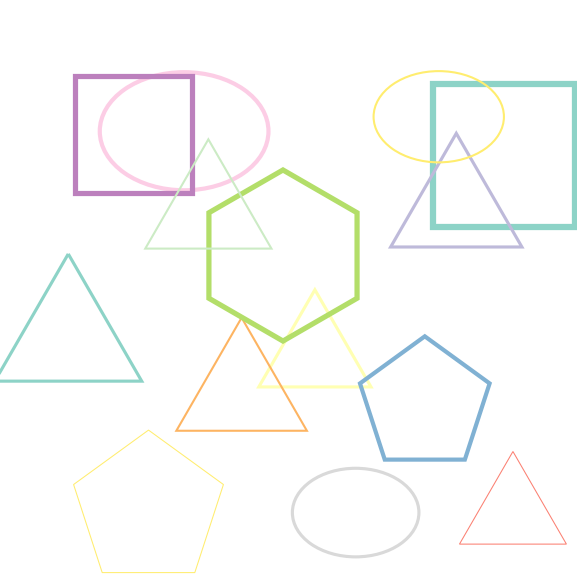[{"shape": "triangle", "thickness": 1.5, "radius": 0.73, "center": [0.118, 0.413]}, {"shape": "square", "thickness": 3, "radius": 0.62, "center": [0.873, 0.73]}, {"shape": "triangle", "thickness": 1.5, "radius": 0.56, "center": [0.545, 0.385]}, {"shape": "triangle", "thickness": 1.5, "radius": 0.66, "center": [0.79, 0.637]}, {"shape": "triangle", "thickness": 0.5, "radius": 0.53, "center": [0.888, 0.11]}, {"shape": "pentagon", "thickness": 2, "radius": 0.59, "center": [0.736, 0.299]}, {"shape": "triangle", "thickness": 1, "radius": 0.65, "center": [0.418, 0.318]}, {"shape": "hexagon", "thickness": 2.5, "radius": 0.74, "center": [0.49, 0.557]}, {"shape": "oval", "thickness": 2, "radius": 0.73, "center": [0.319, 0.772]}, {"shape": "oval", "thickness": 1.5, "radius": 0.55, "center": [0.616, 0.112]}, {"shape": "square", "thickness": 2.5, "radius": 0.51, "center": [0.231, 0.766]}, {"shape": "triangle", "thickness": 1, "radius": 0.63, "center": [0.361, 0.632]}, {"shape": "oval", "thickness": 1, "radius": 0.56, "center": [0.76, 0.797]}, {"shape": "pentagon", "thickness": 0.5, "radius": 0.68, "center": [0.257, 0.118]}]